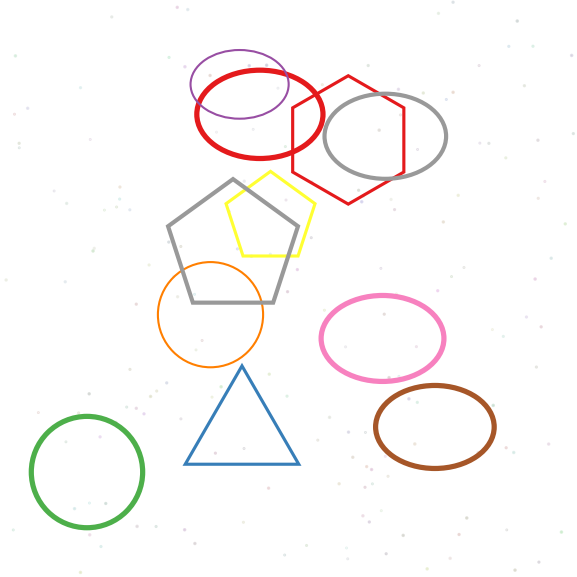[{"shape": "oval", "thickness": 2.5, "radius": 0.55, "center": [0.45, 0.801]}, {"shape": "hexagon", "thickness": 1.5, "radius": 0.56, "center": [0.603, 0.757]}, {"shape": "triangle", "thickness": 1.5, "radius": 0.57, "center": [0.419, 0.252]}, {"shape": "circle", "thickness": 2.5, "radius": 0.48, "center": [0.151, 0.182]}, {"shape": "oval", "thickness": 1, "radius": 0.42, "center": [0.415, 0.853]}, {"shape": "circle", "thickness": 1, "radius": 0.46, "center": [0.365, 0.454]}, {"shape": "pentagon", "thickness": 1.5, "radius": 0.41, "center": [0.468, 0.621]}, {"shape": "oval", "thickness": 2.5, "radius": 0.51, "center": [0.753, 0.26]}, {"shape": "oval", "thickness": 2.5, "radius": 0.53, "center": [0.662, 0.413]}, {"shape": "pentagon", "thickness": 2, "radius": 0.59, "center": [0.403, 0.571]}, {"shape": "oval", "thickness": 2, "radius": 0.53, "center": [0.667, 0.763]}]